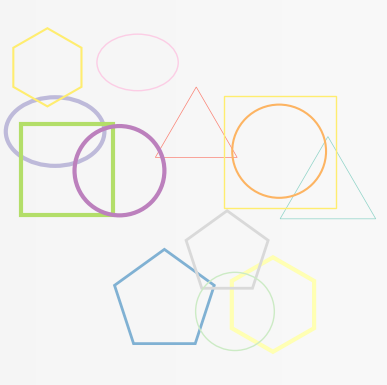[{"shape": "triangle", "thickness": 0.5, "radius": 0.71, "center": [0.846, 0.503]}, {"shape": "hexagon", "thickness": 3, "radius": 0.61, "center": [0.704, 0.209]}, {"shape": "oval", "thickness": 3, "radius": 0.64, "center": [0.142, 0.658]}, {"shape": "triangle", "thickness": 0.5, "radius": 0.61, "center": [0.506, 0.652]}, {"shape": "pentagon", "thickness": 2, "radius": 0.68, "center": [0.424, 0.217]}, {"shape": "circle", "thickness": 1.5, "radius": 0.61, "center": [0.72, 0.607]}, {"shape": "square", "thickness": 3, "radius": 0.59, "center": [0.174, 0.559]}, {"shape": "oval", "thickness": 1, "radius": 0.52, "center": [0.355, 0.838]}, {"shape": "pentagon", "thickness": 2, "radius": 0.56, "center": [0.586, 0.341]}, {"shape": "circle", "thickness": 3, "radius": 0.58, "center": [0.308, 0.557]}, {"shape": "circle", "thickness": 1, "radius": 0.51, "center": [0.606, 0.191]}, {"shape": "square", "thickness": 1, "radius": 0.72, "center": [0.721, 0.605]}, {"shape": "hexagon", "thickness": 1.5, "radius": 0.51, "center": [0.122, 0.825]}]